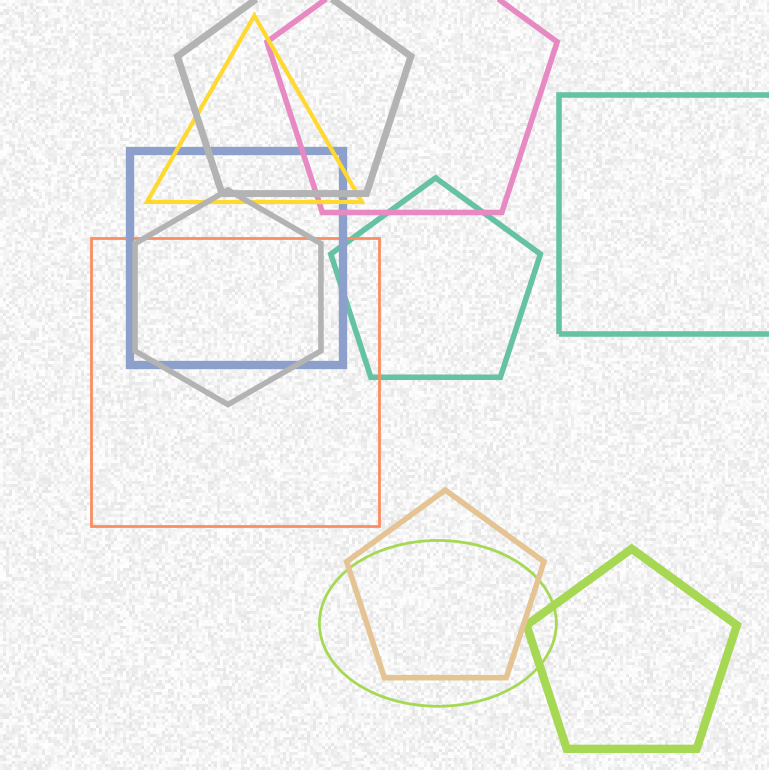[{"shape": "square", "thickness": 2, "radius": 0.78, "center": [0.881, 0.721]}, {"shape": "pentagon", "thickness": 2, "radius": 0.72, "center": [0.566, 0.626]}, {"shape": "square", "thickness": 1, "radius": 0.94, "center": [0.305, 0.504]}, {"shape": "square", "thickness": 3, "radius": 0.69, "center": [0.307, 0.665]}, {"shape": "pentagon", "thickness": 2, "radius": 0.99, "center": [0.535, 0.884]}, {"shape": "pentagon", "thickness": 3, "radius": 0.72, "center": [0.82, 0.144]}, {"shape": "oval", "thickness": 1, "radius": 0.77, "center": [0.569, 0.19]}, {"shape": "triangle", "thickness": 1.5, "radius": 0.81, "center": [0.33, 0.818]}, {"shape": "pentagon", "thickness": 2, "radius": 0.67, "center": [0.578, 0.229]}, {"shape": "hexagon", "thickness": 2, "radius": 0.7, "center": [0.296, 0.614]}, {"shape": "pentagon", "thickness": 2.5, "radius": 0.8, "center": [0.382, 0.878]}]